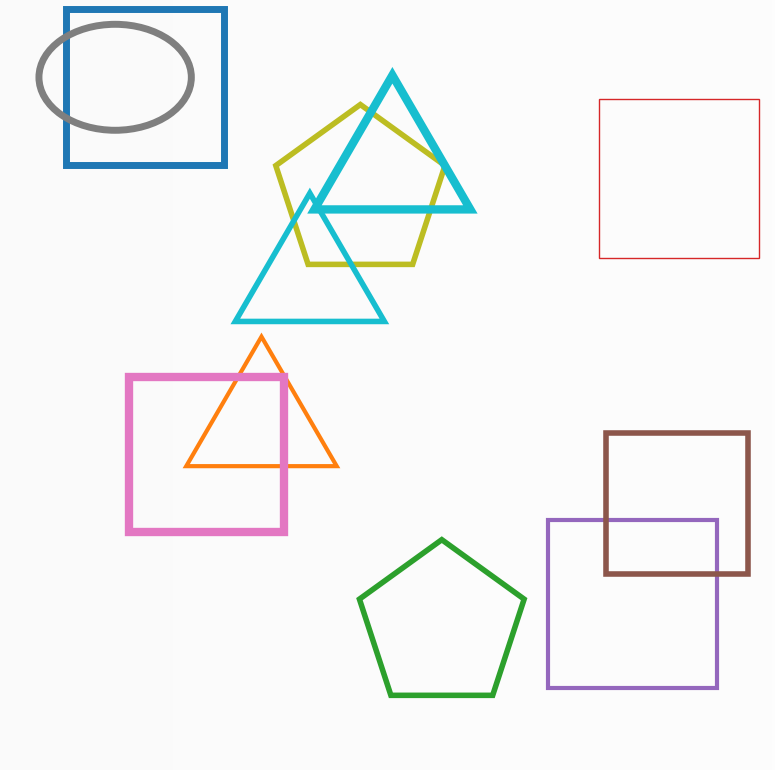[{"shape": "square", "thickness": 2.5, "radius": 0.51, "center": [0.187, 0.887]}, {"shape": "triangle", "thickness": 1.5, "radius": 0.56, "center": [0.337, 0.451]}, {"shape": "pentagon", "thickness": 2, "radius": 0.56, "center": [0.57, 0.187]}, {"shape": "square", "thickness": 0.5, "radius": 0.52, "center": [0.876, 0.768]}, {"shape": "square", "thickness": 1.5, "radius": 0.55, "center": [0.816, 0.216]}, {"shape": "square", "thickness": 2, "radius": 0.46, "center": [0.873, 0.346]}, {"shape": "square", "thickness": 3, "radius": 0.5, "center": [0.267, 0.409]}, {"shape": "oval", "thickness": 2.5, "radius": 0.49, "center": [0.149, 0.9]}, {"shape": "pentagon", "thickness": 2, "radius": 0.57, "center": [0.465, 0.749]}, {"shape": "triangle", "thickness": 2, "radius": 0.56, "center": [0.4, 0.638]}, {"shape": "triangle", "thickness": 3, "radius": 0.58, "center": [0.506, 0.786]}]